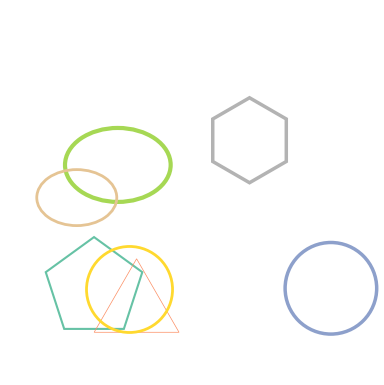[{"shape": "pentagon", "thickness": 1.5, "radius": 0.66, "center": [0.244, 0.252]}, {"shape": "triangle", "thickness": 0.5, "radius": 0.64, "center": [0.355, 0.201]}, {"shape": "circle", "thickness": 2.5, "radius": 0.59, "center": [0.859, 0.251]}, {"shape": "oval", "thickness": 3, "radius": 0.69, "center": [0.306, 0.572]}, {"shape": "circle", "thickness": 2, "radius": 0.56, "center": [0.336, 0.248]}, {"shape": "oval", "thickness": 2, "radius": 0.52, "center": [0.199, 0.487]}, {"shape": "hexagon", "thickness": 2.5, "radius": 0.55, "center": [0.648, 0.636]}]